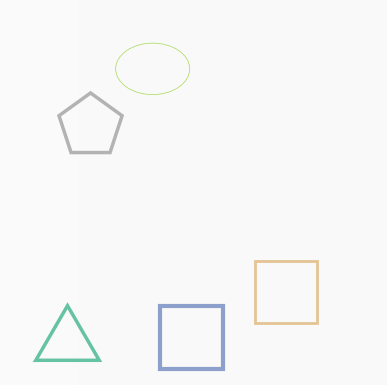[{"shape": "triangle", "thickness": 2.5, "radius": 0.47, "center": [0.174, 0.111]}, {"shape": "square", "thickness": 3, "radius": 0.41, "center": [0.494, 0.124]}, {"shape": "oval", "thickness": 0.5, "radius": 0.48, "center": [0.394, 0.821]}, {"shape": "square", "thickness": 2, "radius": 0.4, "center": [0.738, 0.242]}, {"shape": "pentagon", "thickness": 2.5, "radius": 0.43, "center": [0.234, 0.673]}]